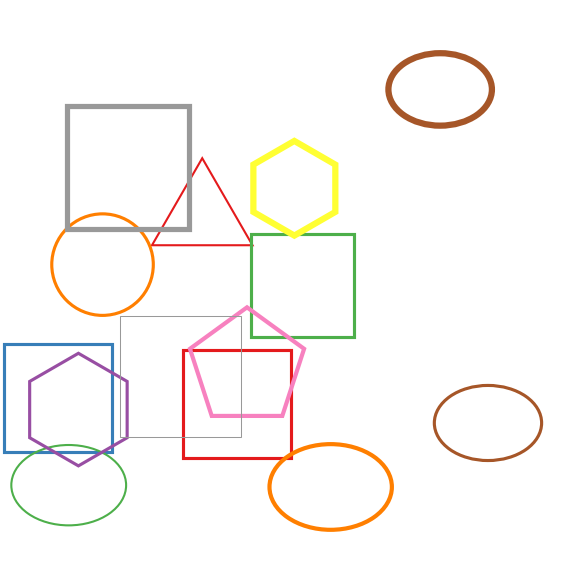[{"shape": "square", "thickness": 1.5, "radius": 0.47, "center": [0.411, 0.299]}, {"shape": "triangle", "thickness": 1, "radius": 0.5, "center": [0.35, 0.625]}, {"shape": "square", "thickness": 1.5, "radius": 0.47, "center": [0.101, 0.309]}, {"shape": "square", "thickness": 1.5, "radius": 0.45, "center": [0.524, 0.505]}, {"shape": "oval", "thickness": 1, "radius": 0.5, "center": [0.119, 0.159]}, {"shape": "hexagon", "thickness": 1.5, "radius": 0.49, "center": [0.136, 0.29]}, {"shape": "oval", "thickness": 2, "radius": 0.53, "center": [0.573, 0.156]}, {"shape": "circle", "thickness": 1.5, "radius": 0.44, "center": [0.178, 0.541]}, {"shape": "hexagon", "thickness": 3, "radius": 0.41, "center": [0.51, 0.673]}, {"shape": "oval", "thickness": 1.5, "radius": 0.46, "center": [0.845, 0.267]}, {"shape": "oval", "thickness": 3, "radius": 0.45, "center": [0.762, 0.844]}, {"shape": "pentagon", "thickness": 2, "radius": 0.52, "center": [0.428, 0.363]}, {"shape": "square", "thickness": 2.5, "radius": 0.53, "center": [0.221, 0.709]}, {"shape": "square", "thickness": 0.5, "radius": 0.52, "center": [0.313, 0.347]}]